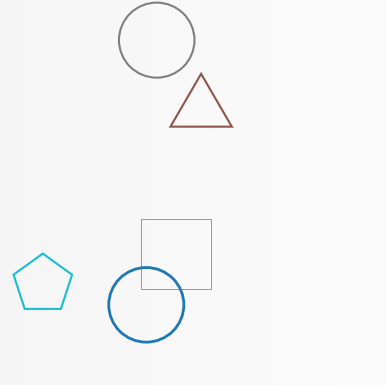[{"shape": "circle", "thickness": 2, "radius": 0.48, "center": [0.378, 0.208]}, {"shape": "square", "thickness": 0.5, "radius": 0.45, "center": [0.454, 0.339]}, {"shape": "triangle", "thickness": 1.5, "radius": 0.46, "center": [0.519, 0.717]}, {"shape": "circle", "thickness": 1.5, "radius": 0.49, "center": [0.404, 0.896]}, {"shape": "pentagon", "thickness": 1.5, "radius": 0.4, "center": [0.11, 0.262]}]